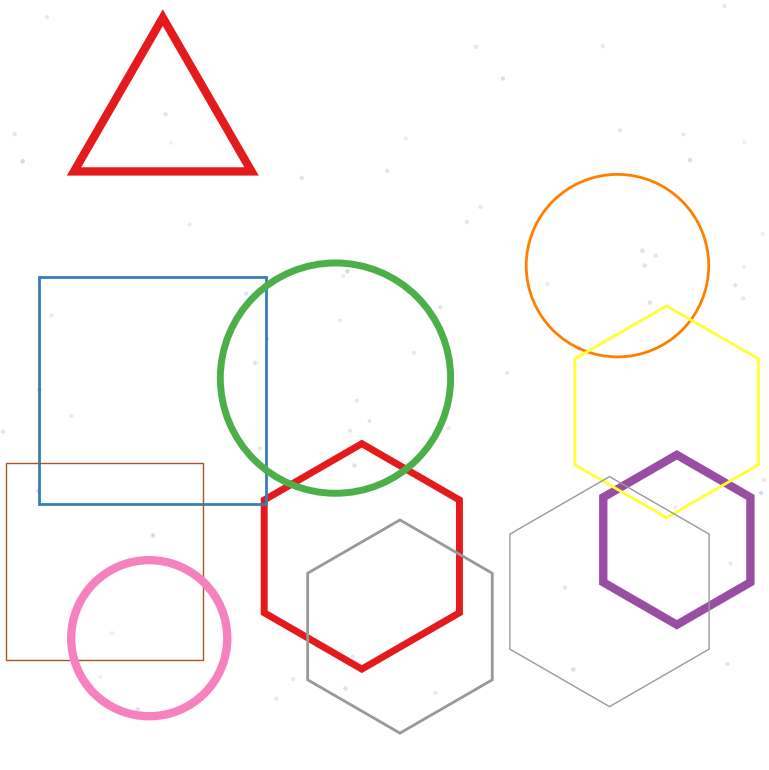[{"shape": "triangle", "thickness": 3, "radius": 0.67, "center": [0.211, 0.844]}, {"shape": "hexagon", "thickness": 2.5, "radius": 0.73, "center": [0.47, 0.277]}, {"shape": "square", "thickness": 1, "radius": 0.74, "center": [0.198, 0.493]}, {"shape": "circle", "thickness": 2.5, "radius": 0.75, "center": [0.436, 0.509]}, {"shape": "hexagon", "thickness": 3, "radius": 0.55, "center": [0.879, 0.299]}, {"shape": "circle", "thickness": 1, "radius": 0.59, "center": [0.802, 0.655]}, {"shape": "hexagon", "thickness": 1, "radius": 0.69, "center": [0.866, 0.465]}, {"shape": "square", "thickness": 0.5, "radius": 0.64, "center": [0.136, 0.271]}, {"shape": "circle", "thickness": 3, "radius": 0.51, "center": [0.194, 0.171]}, {"shape": "hexagon", "thickness": 1, "radius": 0.69, "center": [0.519, 0.186]}, {"shape": "hexagon", "thickness": 0.5, "radius": 0.75, "center": [0.792, 0.232]}]